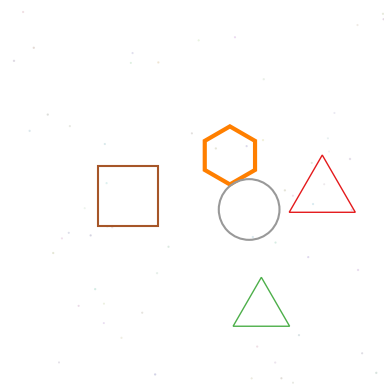[{"shape": "triangle", "thickness": 1, "radius": 0.5, "center": [0.837, 0.498]}, {"shape": "triangle", "thickness": 1, "radius": 0.42, "center": [0.679, 0.195]}, {"shape": "hexagon", "thickness": 3, "radius": 0.38, "center": [0.597, 0.596]}, {"shape": "square", "thickness": 1.5, "radius": 0.39, "center": [0.332, 0.49]}, {"shape": "circle", "thickness": 1.5, "radius": 0.39, "center": [0.647, 0.456]}]